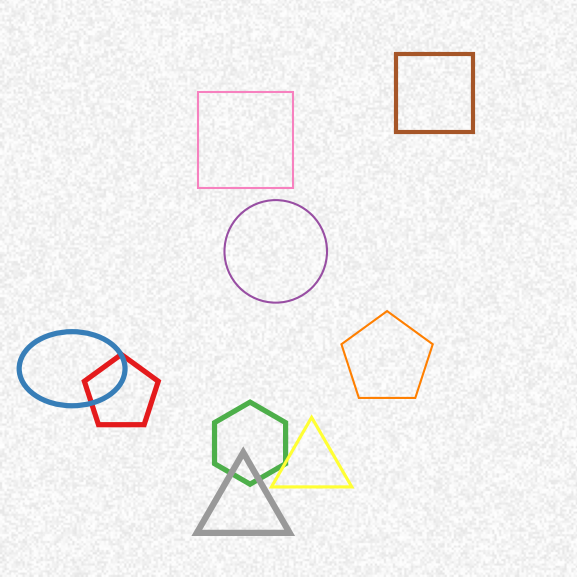[{"shape": "pentagon", "thickness": 2.5, "radius": 0.34, "center": [0.21, 0.318]}, {"shape": "oval", "thickness": 2.5, "radius": 0.46, "center": [0.125, 0.361]}, {"shape": "hexagon", "thickness": 2.5, "radius": 0.36, "center": [0.433, 0.232]}, {"shape": "circle", "thickness": 1, "radius": 0.44, "center": [0.477, 0.564]}, {"shape": "pentagon", "thickness": 1, "radius": 0.42, "center": [0.67, 0.377]}, {"shape": "triangle", "thickness": 1.5, "radius": 0.4, "center": [0.54, 0.196]}, {"shape": "square", "thickness": 2, "radius": 0.34, "center": [0.752, 0.838]}, {"shape": "square", "thickness": 1, "radius": 0.41, "center": [0.425, 0.757]}, {"shape": "triangle", "thickness": 3, "radius": 0.46, "center": [0.421, 0.123]}]